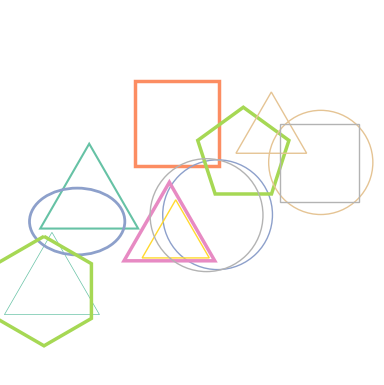[{"shape": "triangle", "thickness": 1.5, "radius": 0.73, "center": [0.232, 0.48]}, {"shape": "triangle", "thickness": 0.5, "radius": 0.71, "center": [0.135, 0.254]}, {"shape": "square", "thickness": 2.5, "radius": 0.55, "center": [0.46, 0.679]}, {"shape": "circle", "thickness": 1, "radius": 0.71, "center": [0.565, 0.442]}, {"shape": "oval", "thickness": 2, "radius": 0.62, "center": [0.2, 0.425]}, {"shape": "triangle", "thickness": 2.5, "radius": 0.68, "center": [0.44, 0.391]}, {"shape": "pentagon", "thickness": 2.5, "radius": 0.62, "center": [0.632, 0.597]}, {"shape": "hexagon", "thickness": 2.5, "radius": 0.71, "center": [0.114, 0.244]}, {"shape": "triangle", "thickness": 1, "radius": 0.5, "center": [0.456, 0.38]}, {"shape": "triangle", "thickness": 1, "radius": 0.53, "center": [0.705, 0.655]}, {"shape": "circle", "thickness": 1, "radius": 0.68, "center": [0.833, 0.578]}, {"shape": "square", "thickness": 1, "radius": 0.51, "center": [0.83, 0.576]}, {"shape": "circle", "thickness": 1, "radius": 0.73, "center": [0.536, 0.441]}]